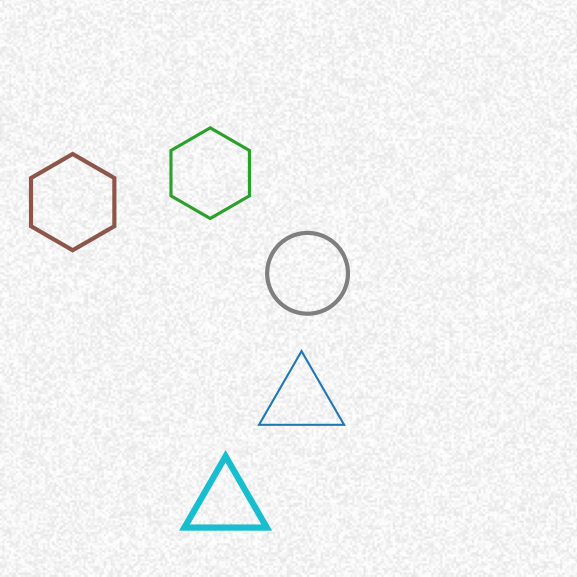[{"shape": "triangle", "thickness": 1, "radius": 0.43, "center": [0.522, 0.306]}, {"shape": "hexagon", "thickness": 1.5, "radius": 0.39, "center": [0.364, 0.699]}, {"shape": "hexagon", "thickness": 2, "radius": 0.42, "center": [0.126, 0.649]}, {"shape": "circle", "thickness": 2, "radius": 0.35, "center": [0.533, 0.526]}, {"shape": "triangle", "thickness": 3, "radius": 0.41, "center": [0.391, 0.127]}]